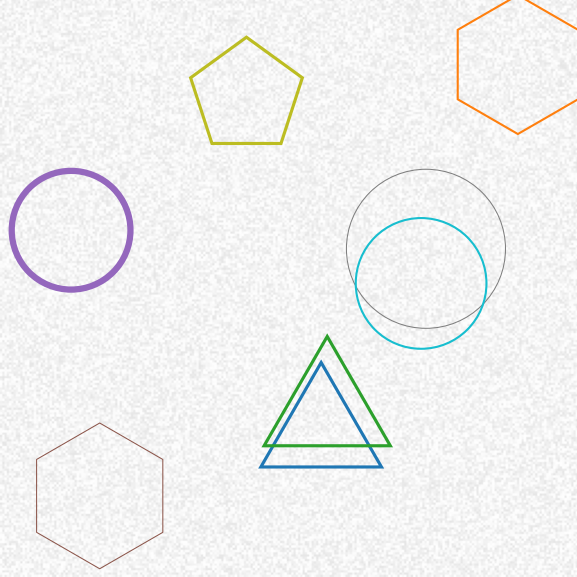[{"shape": "triangle", "thickness": 1.5, "radius": 0.6, "center": [0.556, 0.251]}, {"shape": "hexagon", "thickness": 1, "radius": 0.6, "center": [0.897, 0.887]}, {"shape": "triangle", "thickness": 1.5, "radius": 0.63, "center": [0.567, 0.29]}, {"shape": "circle", "thickness": 3, "radius": 0.51, "center": [0.123, 0.6]}, {"shape": "hexagon", "thickness": 0.5, "radius": 0.63, "center": [0.173, 0.14]}, {"shape": "circle", "thickness": 0.5, "radius": 0.69, "center": [0.738, 0.568]}, {"shape": "pentagon", "thickness": 1.5, "radius": 0.51, "center": [0.427, 0.833]}, {"shape": "circle", "thickness": 1, "radius": 0.57, "center": [0.729, 0.508]}]